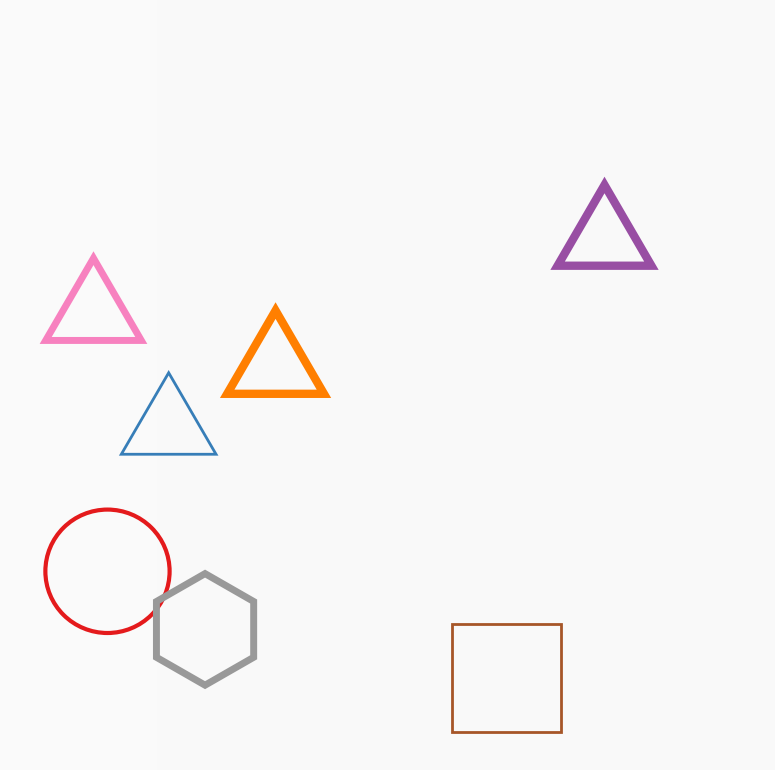[{"shape": "circle", "thickness": 1.5, "radius": 0.4, "center": [0.139, 0.258]}, {"shape": "triangle", "thickness": 1, "radius": 0.35, "center": [0.218, 0.445]}, {"shape": "triangle", "thickness": 3, "radius": 0.35, "center": [0.78, 0.69]}, {"shape": "triangle", "thickness": 3, "radius": 0.36, "center": [0.356, 0.525]}, {"shape": "square", "thickness": 1, "radius": 0.35, "center": [0.654, 0.12]}, {"shape": "triangle", "thickness": 2.5, "radius": 0.36, "center": [0.121, 0.593]}, {"shape": "hexagon", "thickness": 2.5, "radius": 0.36, "center": [0.265, 0.183]}]